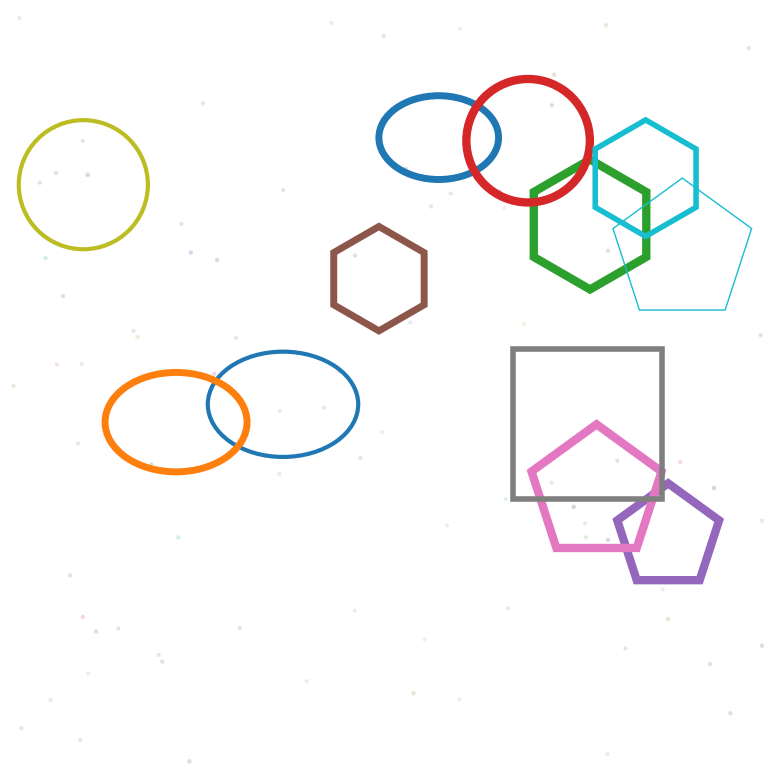[{"shape": "oval", "thickness": 2.5, "radius": 0.39, "center": [0.57, 0.821]}, {"shape": "oval", "thickness": 1.5, "radius": 0.49, "center": [0.368, 0.475]}, {"shape": "oval", "thickness": 2.5, "radius": 0.46, "center": [0.229, 0.452]}, {"shape": "hexagon", "thickness": 3, "radius": 0.42, "center": [0.766, 0.708]}, {"shape": "circle", "thickness": 3, "radius": 0.4, "center": [0.686, 0.817]}, {"shape": "pentagon", "thickness": 3, "radius": 0.35, "center": [0.868, 0.303]}, {"shape": "hexagon", "thickness": 2.5, "radius": 0.34, "center": [0.492, 0.638]}, {"shape": "pentagon", "thickness": 3, "radius": 0.44, "center": [0.775, 0.36]}, {"shape": "square", "thickness": 2, "radius": 0.48, "center": [0.763, 0.449]}, {"shape": "circle", "thickness": 1.5, "radius": 0.42, "center": [0.108, 0.76]}, {"shape": "pentagon", "thickness": 0.5, "radius": 0.47, "center": [0.886, 0.674]}, {"shape": "hexagon", "thickness": 2, "radius": 0.38, "center": [0.838, 0.769]}]